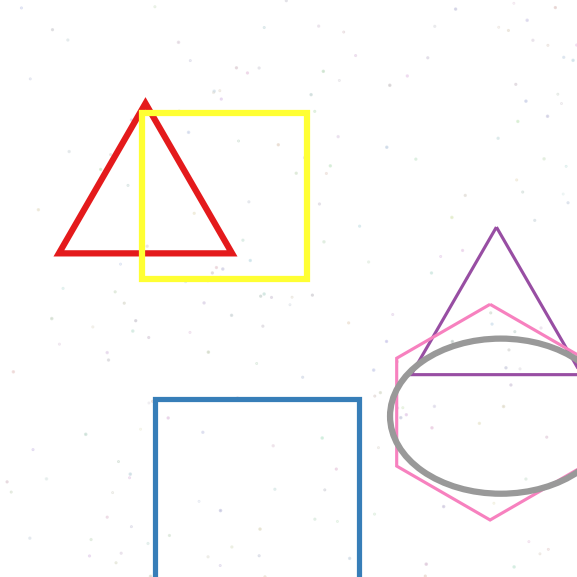[{"shape": "triangle", "thickness": 3, "radius": 0.87, "center": [0.252, 0.647]}, {"shape": "square", "thickness": 2.5, "radius": 0.89, "center": [0.445, 0.131]}, {"shape": "triangle", "thickness": 1.5, "radius": 0.85, "center": [0.86, 0.436]}, {"shape": "square", "thickness": 3, "radius": 0.71, "center": [0.389, 0.66]}, {"shape": "hexagon", "thickness": 1.5, "radius": 0.93, "center": [0.849, 0.285]}, {"shape": "oval", "thickness": 3, "radius": 0.96, "center": [0.867, 0.278]}]